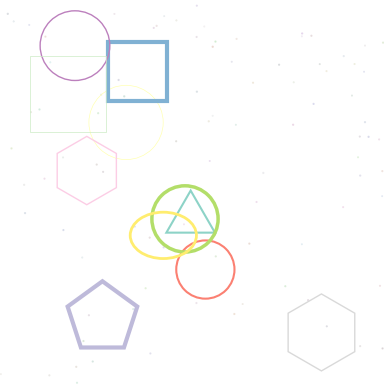[{"shape": "triangle", "thickness": 1.5, "radius": 0.36, "center": [0.495, 0.432]}, {"shape": "circle", "thickness": 0.5, "radius": 0.48, "center": [0.327, 0.682]}, {"shape": "pentagon", "thickness": 3, "radius": 0.48, "center": [0.266, 0.174]}, {"shape": "circle", "thickness": 1.5, "radius": 0.38, "center": [0.533, 0.3]}, {"shape": "square", "thickness": 3, "radius": 0.38, "center": [0.357, 0.815]}, {"shape": "circle", "thickness": 2.5, "radius": 0.43, "center": [0.481, 0.431]}, {"shape": "hexagon", "thickness": 1, "radius": 0.44, "center": [0.225, 0.557]}, {"shape": "hexagon", "thickness": 1, "radius": 0.5, "center": [0.835, 0.137]}, {"shape": "circle", "thickness": 1, "radius": 0.45, "center": [0.195, 0.881]}, {"shape": "square", "thickness": 0.5, "radius": 0.49, "center": [0.176, 0.756]}, {"shape": "oval", "thickness": 2, "radius": 0.43, "center": [0.424, 0.389]}]